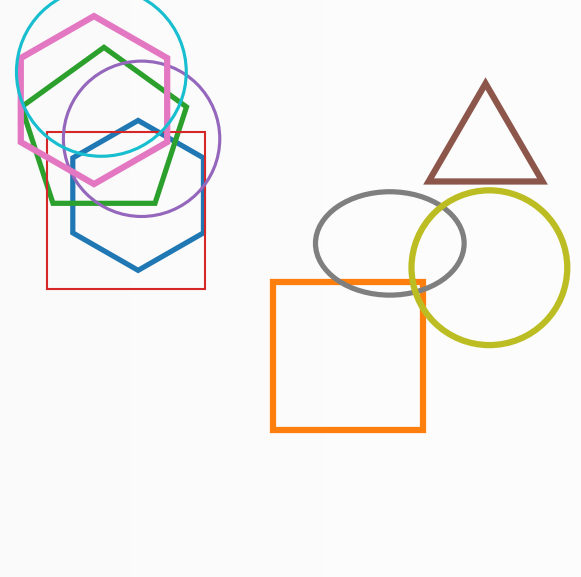[{"shape": "hexagon", "thickness": 2.5, "radius": 0.65, "center": [0.238, 0.661]}, {"shape": "square", "thickness": 3, "radius": 0.64, "center": [0.599, 0.383]}, {"shape": "pentagon", "thickness": 2.5, "radius": 0.75, "center": [0.179, 0.768]}, {"shape": "square", "thickness": 1, "radius": 0.68, "center": [0.217, 0.635]}, {"shape": "circle", "thickness": 1.5, "radius": 0.67, "center": [0.244, 0.759]}, {"shape": "triangle", "thickness": 3, "radius": 0.57, "center": [0.835, 0.741]}, {"shape": "hexagon", "thickness": 3, "radius": 0.73, "center": [0.162, 0.826]}, {"shape": "oval", "thickness": 2.5, "radius": 0.64, "center": [0.671, 0.578]}, {"shape": "circle", "thickness": 3, "radius": 0.67, "center": [0.842, 0.536]}, {"shape": "circle", "thickness": 1.5, "radius": 0.73, "center": [0.174, 0.875]}]